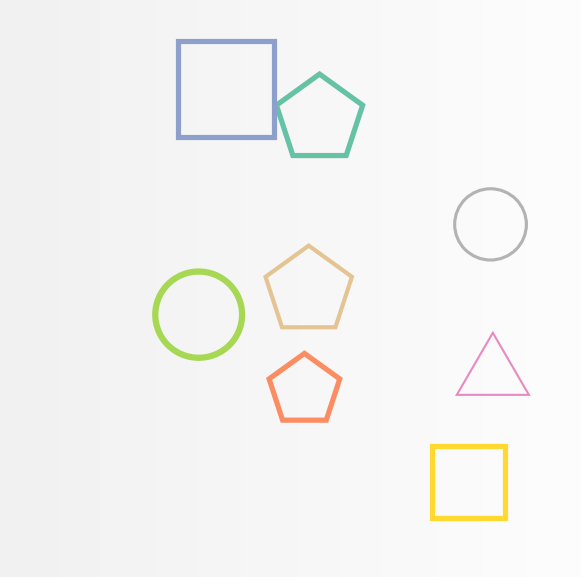[{"shape": "pentagon", "thickness": 2.5, "radius": 0.39, "center": [0.55, 0.793]}, {"shape": "pentagon", "thickness": 2.5, "radius": 0.32, "center": [0.524, 0.323]}, {"shape": "square", "thickness": 2.5, "radius": 0.41, "center": [0.388, 0.846]}, {"shape": "triangle", "thickness": 1, "radius": 0.36, "center": [0.848, 0.351]}, {"shape": "circle", "thickness": 3, "radius": 0.37, "center": [0.342, 0.454]}, {"shape": "square", "thickness": 2.5, "radius": 0.31, "center": [0.806, 0.164]}, {"shape": "pentagon", "thickness": 2, "radius": 0.39, "center": [0.531, 0.496]}, {"shape": "circle", "thickness": 1.5, "radius": 0.31, "center": [0.844, 0.611]}]